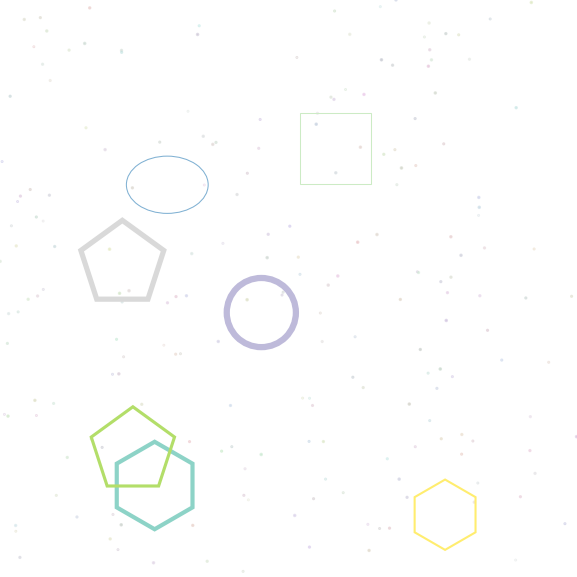[{"shape": "hexagon", "thickness": 2, "radius": 0.38, "center": [0.268, 0.158]}, {"shape": "circle", "thickness": 3, "radius": 0.3, "center": [0.453, 0.458]}, {"shape": "oval", "thickness": 0.5, "radius": 0.35, "center": [0.29, 0.679]}, {"shape": "pentagon", "thickness": 1.5, "radius": 0.38, "center": [0.23, 0.219]}, {"shape": "pentagon", "thickness": 2.5, "radius": 0.38, "center": [0.212, 0.542]}, {"shape": "square", "thickness": 0.5, "radius": 0.31, "center": [0.581, 0.742]}, {"shape": "hexagon", "thickness": 1, "radius": 0.3, "center": [0.771, 0.108]}]